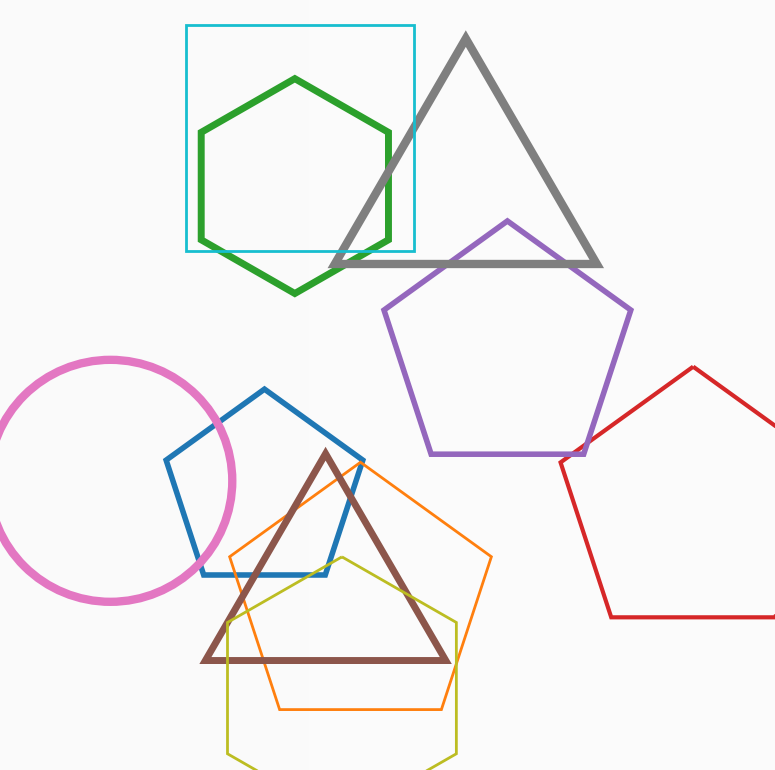[{"shape": "pentagon", "thickness": 2, "radius": 0.67, "center": [0.341, 0.361]}, {"shape": "pentagon", "thickness": 1, "radius": 0.89, "center": [0.465, 0.222]}, {"shape": "hexagon", "thickness": 2.5, "radius": 0.7, "center": [0.38, 0.758]}, {"shape": "pentagon", "thickness": 1.5, "radius": 0.9, "center": [0.894, 0.344]}, {"shape": "pentagon", "thickness": 2, "radius": 0.84, "center": [0.655, 0.546]}, {"shape": "triangle", "thickness": 2.5, "radius": 0.9, "center": [0.42, 0.232]}, {"shape": "circle", "thickness": 3, "radius": 0.79, "center": [0.143, 0.376]}, {"shape": "triangle", "thickness": 3, "radius": 0.98, "center": [0.601, 0.755]}, {"shape": "hexagon", "thickness": 1, "radius": 0.85, "center": [0.441, 0.106]}, {"shape": "square", "thickness": 1, "radius": 0.73, "center": [0.387, 0.82]}]